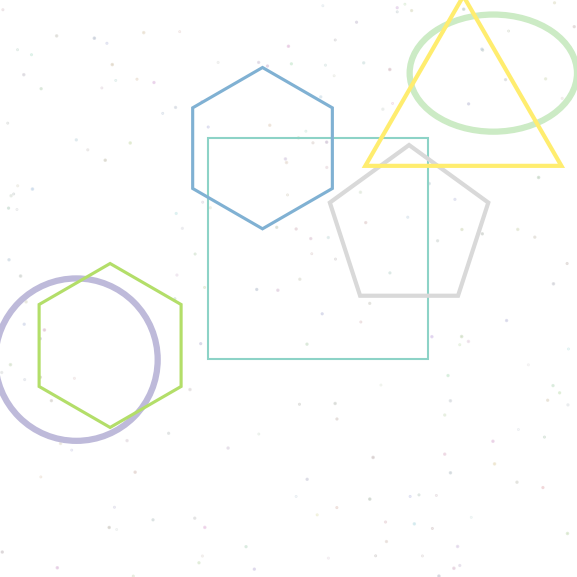[{"shape": "square", "thickness": 1, "radius": 0.96, "center": [0.55, 0.568]}, {"shape": "circle", "thickness": 3, "radius": 0.7, "center": [0.132, 0.376]}, {"shape": "hexagon", "thickness": 1.5, "radius": 0.7, "center": [0.455, 0.743]}, {"shape": "hexagon", "thickness": 1.5, "radius": 0.71, "center": [0.191, 0.401]}, {"shape": "pentagon", "thickness": 2, "radius": 0.72, "center": [0.708, 0.604]}, {"shape": "oval", "thickness": 3, "radius": 0.72, "center": [0.854, 0.873]}, {"shape": "triangle", "thickness": 2, "radius": 0.98, "center": [0.802, 0.81]}]